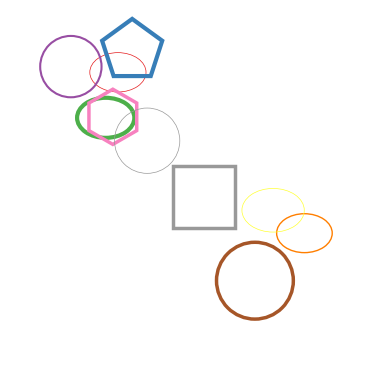[{"shape": "oval", "thickness": 0.5, "radius": 0.36, "center": [0.306, 0.812]}, {"shape": "pentagon", "thickness": 3, "radius": 0.41, "center": [0.343, 0.869]}, {"shape": "oval", "thickness": 3, "radius": 0.37, "center": [0.275, 0.694]}, {"shape": "circle", "thickness": 1.5, "radius": 0.4, "center": [0.184, 0.827]}, {"shape": "oval", "thickness": 1, "radius": 0.36, "center": [0.791, 0.394]}, {"shape": "oval", "thickness": 0.5, "radius": 0.4, "center": [0.709, 0.454]}, {"shape": "circle", "thickness": 2.5, "radius": 0.5, "center": [0.662, 0.271]}, {"shape": "hexagon", "thickness": 2.5, "radius": 0.36, "center": [0.293, 0.697]}, {"shape": "circle", "thickness": 0.5, "radius": 0.42, "center": [0.382, 0.635]}, {"shape": "square", "thickness": 2.5, "radius": 0.4, "center": [0.529, 0.488]}]